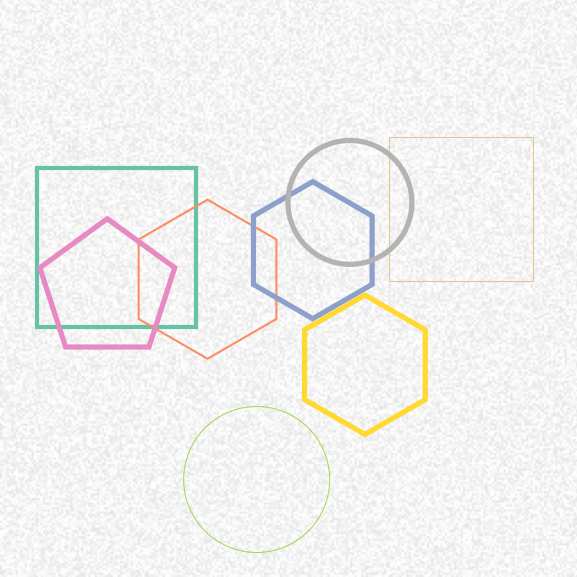[{"shape": "square", "thickness": 2, "radius": 0.69, "center": [0.202, 0.571]}, {"shape": "hexagon", "thickness": 1, "radius": 0.69, "center": [0.359, 0.516]}, {"shape": "hexagon", "thickness": 2.5, "radius": 0.59, "center": [0.542, 0.566]}, {"shape": "pentagon", "thickness": 2.5, "radius": 0.61, "center": [0.186, 0.498]}, {"shape": "circle", "thickness": 0.5, "radius": 0.63, "center": [0.444, 0.169]}, {"shape": "hexagon", "thickness": 2.5, "radius": 0.6, "center": [0.632, 0.368]}, {"shape": "square", "thickness": 0.5, "radius": 0.62, "center": [0.799, 0.637]}, {"shape": "circle", "thickness": 2.5, "radius": 0.54, "center": [0.606, 0.649]}]